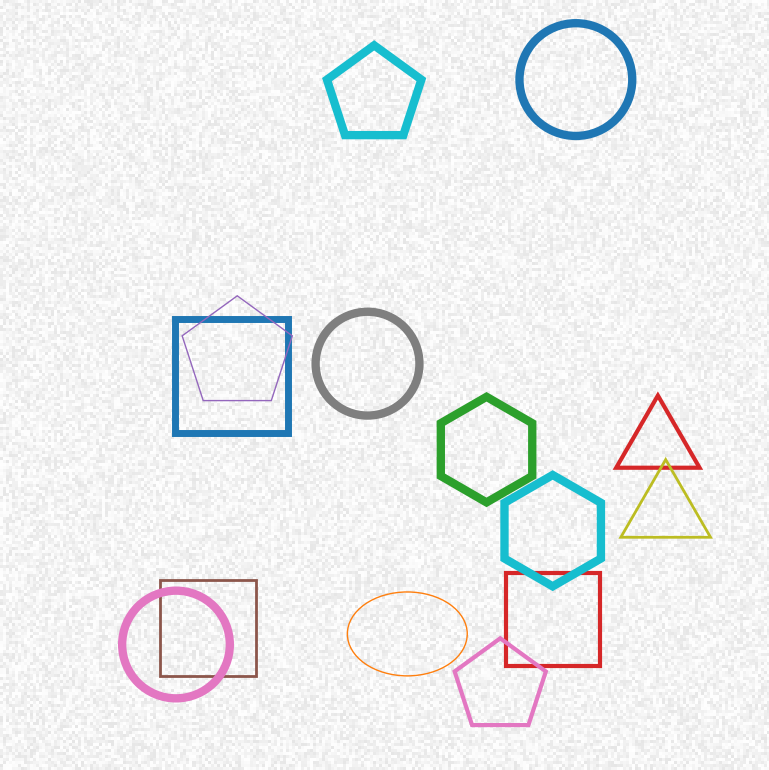[{"shape": "circle", "thickness": 3, "radius": 0.37, "center": [0.748, 0.897]}, {"shape": "square", "thickness": 2.5, "radius": 0.37, "center": [0.301, 0.512]}, {"shape": "oval", "thickness": 0.5, "radius": 0.39, "center": [0.529, 0.177]}, {"shape": "hexagon", "thickness": 3, "radius": 0.34, "center": [0.632, 0.416]}, {"shape": "triangle", "thickness": 1.5, "radius": 0.31, "center": [0.854, 0.424]}, {"shape": "square", "thickness": 1.5, "radius": 0.3, "center": [0.718, 0.195]}, {"shape": "pentagon", "thickness": 0.5, "radius": 0.38, "center": [0.308, 0.541]}, {"shape": "square", "thickness": 1, "radius": 0.31, "center": [0.27, 0.184]}, {"shape": "pentagon", "thickness": 1.5, "radius": 0.31, "center": [0.65, 0.109]}, {"shape": "circle", "thickness": 3, "radius": 0.35, "center": [0.229, 0.163]}, {"shape": "circle", "thickness": 3, "radius": 0.34, "center": [0.477, 0.528]}, {"shape": "triangle", "thickness": 1, "radius": 0.34, "center": [0.865, 0.336]}, {"shape": "hexagon", "thickness": 3, "radius": 0.36, "center": [0.718, 0.311]}, {"shape": "pentagon", "thickness": 3, "radius": 0.32, "center": [0.486, 0.877]}]